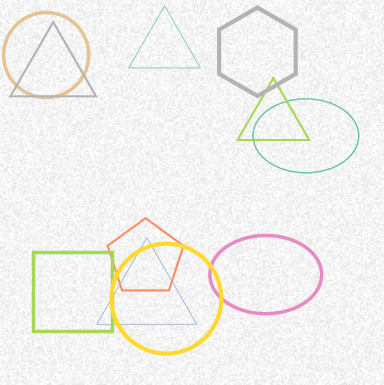[{"shape": "oval", "thickness": 1, "radius": 0.69, "center": [0.794, 0.647]}, {"shape": "triangle", "thickness": 0.5, "radius": 0.54, "center": [0.427, 0.877]}, {"shape": "pentagon", "thickness": 1.5, "radius": 0.52, "center": [0.378, 0.33]}, {"shape": "triangle", "thickness": 0.5, "radius": 0.75, "center": [0.381, 0.233]}, {"shape": "oval", "thickness": 2.5, "radius": 0.73, "center": [0.69, 0.287]}, {"shape": "square", "thickness": 2.5, "radius": 0.51, "center": [0.189, 0.243]}, {"shape": "triangle", "thickness": 1.5, "radius": 0.54, "center": [0.71, 0.69]}, {"shape": "circle", "thickness": 3, "radius": 0.71, "center": [0.432, 0.224]}, {"shape": "circle", "thickness": 2.5, "radius": 0.55, "center": [0.12, 0.857]}, {"shape": "hexagon", "thickness": 3, "radius": 0.57, "center": [0.669, 0.866]}, {"shape": "triangle", "thickness": 1.5, "radius": 0.64, "center": [0.138, 0.814]}]